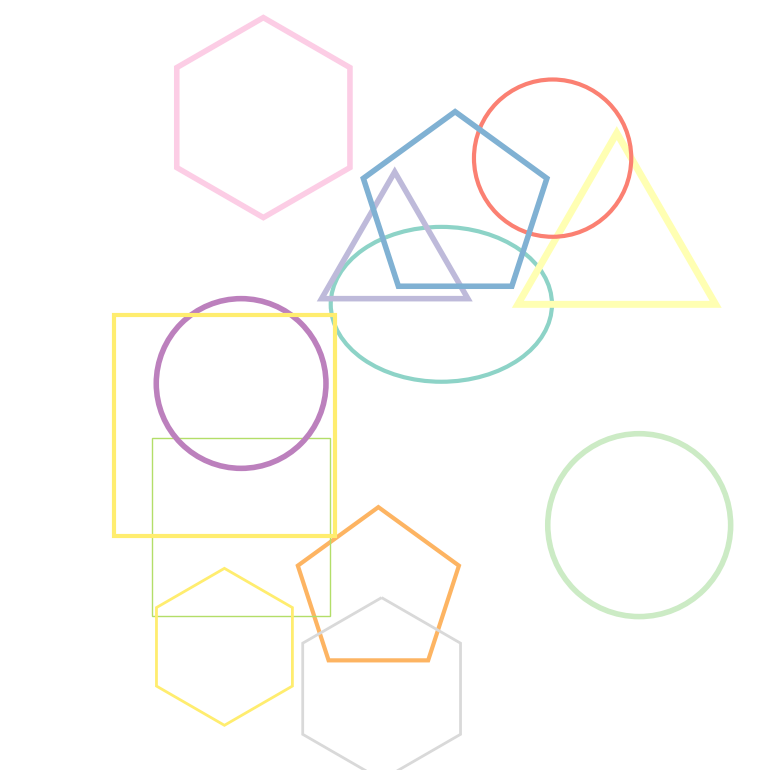[{"shape": "oval", "thickness": 1.5, "radius": 0.72, "center": [0.573, 0.605]}, {"shape": "triangle", "thickness": 2.5, "radius": 0.74, "center": [0.801, 0.679]}, {"shape": "triangle", "thickness": 2, "radius": 0.55, "center": [0.513, 0.667]}, {"shape": "circle", "thickness": 1.5, "radius": 0.51, "center": [0.718, 0.795]}, {"shape": "pentagon", "thickness": 2, "radius": 0.63, "center": [0.591, 0.73]}, {"shape": "pentagon", "thickness": 1.5, "radius": 0.55, "center": [0.491, 0.231]}, {"shape": "square", "thickness": 0.5, "radius": 0.58, "center": [0.313, 0.316]}, {"shape": "hexagon", "thickness": 2, "radius": 0.65, "center": [0.342, 0.847]}, {"shape": "hexagon", "thickness": 1, "radius": 0.59, "center": [0.496, 0.106]}, {"shape": "circle", "thickness": 2, "radius": 0.55, "center": [0.313, 0.502]}, {"shape": "circle", "thickness": 2, "radius": 0.59, "center": [0.83, 0.318]}, {"shape": "square", "thickness": 1.5, "radius": 0.72, "center": [0.292, 0.448]}, {"shape": "hexagon", "thickness": 1, "radius": 0.51, "center": [0.291, 0.16]}]